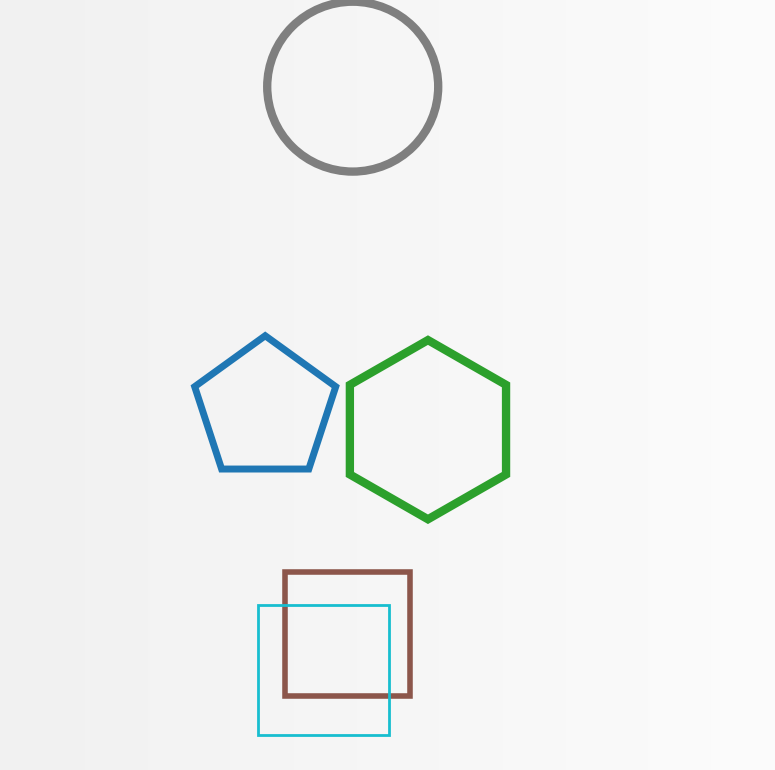[{"shape": "pentagon", "thickness": 2.5, "radius": 0.48, "center": [0.342, 0.468]}, {"shape": "hexagon", "thickness": 3, "radius": 0.58, "center": [0.552, 0.442]}, {"shape": "square", "thickness": 2, "radius": 0.4, "center": [0.448, 0.177]}, {"shape": "circle", "thickness": 3, "radius": 0.55, "center": [0.455, 0.887]}, {"shape": "square", "thickness": 1, "radius": 0.42, "center": [0.418, 0.13]}]